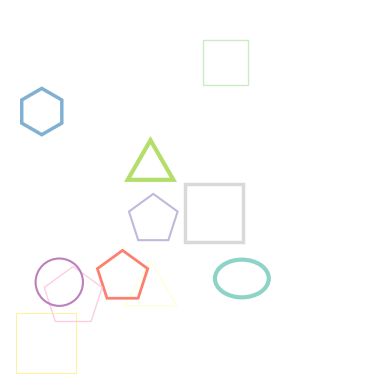[{"shape": "oval", "thickness": 3, "radius": 0.35, "center": [0.628, 0.277]}, {"shape": "triangle", "thickness": 0.5, "radius": 0.39, "center": [0.391, 0.245]}, {"shape": "pentagon", "thickness": 1.5, "radius": 0.33, "center": [0.398, 0.43]}, {"shape": "pentagon", "thickness": 2, "radius": 0.34, "center": [0.318, 0.281]}, {"shape": "hexagon", "thickness": 2.5, "radius": 0.3, "center": [0.108, 0.71]}, {"shape": "triangle", "thickness": 3, "radius": 0.34, "center": [0.391, 0.567]}, {"shape": "pentagon", "thickness": 1, "radius": 0.4, "center": [0.19, 0.229]}, {"shape": "square", "thickness": 2.5, "radius": 0.38, "center": [0.556, 0.448]}, {"shape": "circle", "thickness": 1.5, "radius": 0.31, "center": [0.154, 0.267]}, {"shape": "square", "thickness": 1, "radius": 0.29, "center": [0.585, 0.838]}, {"shape": "square", "thickness": 0.5, "radius": 0.39, "center": [0.119, 0.109]}]